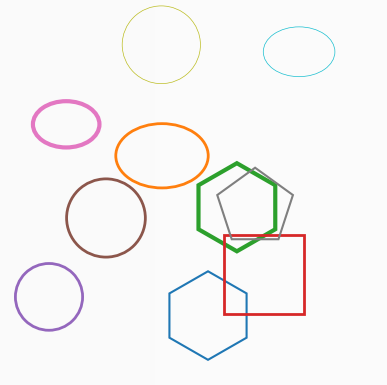[{"shape": "hexagon", "thickness": 1.5, "radius": 0.57, "center": [0.537, 0.18]}, {"shape": "oval", "thickness": 2, "radius": 0.6, "center": [0.418, 0.595]}, {"shape": "hexagon", "thickness": 3, "radius": 0.57, "center": [0.611, 0.462]}, {"shape": "square", "thickness": 2, "radius": 0.51, "center": [0.681, 0.288]}, {"shape": "circle", "thickness": 2, "radius": 0.43, "center": [0.126, 0.229]}, {"shape": "circle", "thickness": 2, "radius": 0.51, "center": [0.273, 0.434]}, {"shape": "oval", "thickness": 3, "radius": 0.43, "center": [0.171, 0.677]}, {"shape": "pentagon", "thickness": 1.5, "radius": 0.51, "center": [0.658, 0.462]}, {"shape": "circle", "thickness": 0.5, "radius": 0.5, "center": [0.416, 0.884]}, {"shape": "oval", "thickness": 0.5, "radius": 0.46, "center": [0.772, 0.866]}]